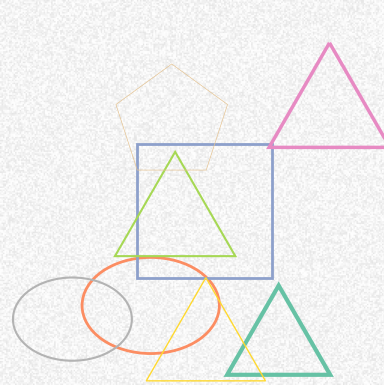[{"shape": "triangle", "thickness": 3, "radius": 0.77, "center": [0.724, 0.104]}, {"shape": "oval", "thickness": 2, "radius": 0.89, "center": [0.391, 0.207]}, {"shape": "square", "thickness": 2, "radius": 0.87, "center": [0.53, 0.452]}, {"shape": "triangle", "thickness": 2.5, "radius": 0.91, "center": [0.856, 0.708]}, {"shape": "triangle", "thickness": 1.5, "radius": 0.9, "center": [0.455, 0.425]}, {"shape": "triangle", "thickness": 1, "radius": 0.89, "center": [0.535, 0.1]}, {"shape": "pentagon", "thickness": 0.5, "radius": 0.76, "center": [0.446, 0.681]}, {"shape": "oval", "thickness": 1.5, "radius": 0.77, "center": [0.188, 0.171]}]